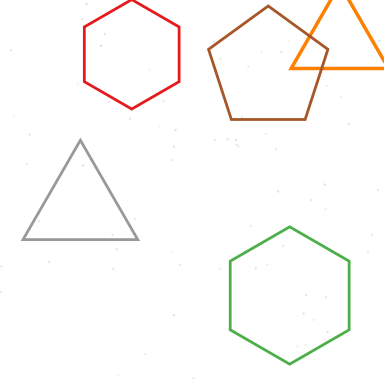[{"shape": "hexagon", "thickness": 2, "radius": 0.71, "center": [0.342, 0.859]}, {"shape": "hexagon", "thickness": 2, "radius": 0.89, "center": [0.752, 0.232]}, {"shape": "triangle", "thickness": 2.5, "radius": 0.73, "center": [0.883, 0.895]}, {"shape": "pentagon", "thickness": 2, "radius": 0.81, "center": [0.697, 0.821]}, {"shape": "triangle", "thickness": 2, "radius": 0.86, "center": [0.209, 0.464]}]